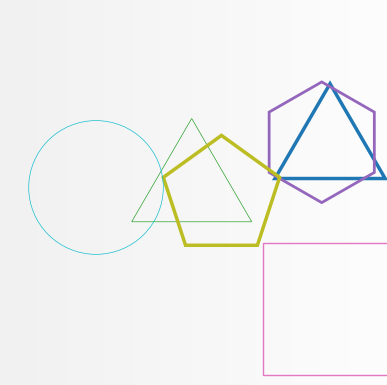[{"shape": "triangle", "thickness": 2.5, "radius": 0.82, "center": [0.852, 0.618]}, {"shape": "triangle", "thickness": 0.5, "radius": 0.89, "center": [0.495, 0.513]}, {"shape": "hexagon", "thickness": 2, "radius": 0.78, "center": [0.83, 0.63]}, {"shape": "square", "thickness": 1, "radius": 0.86, "center": [0.85, 0.197]}, {"shape": "pentagon", "thickness": 2.5, "radius": 0.79, "center": [0.572, 0.491]}, {"shape": "circle", "thickness": 0.5, "radius": 0.87, "center": [0.248, 0.513]}]